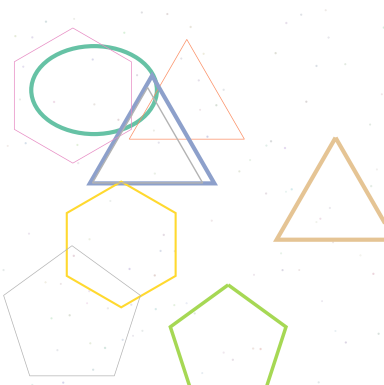[{"shape": "oval", "thickness": 3, "radius": 0.82, "center": [0.244, 0.766]}, {"shape": "triangle", "thickness": 0.5, "radius": 0.86, "center": [0.485, 0.725]}, {"shape": "triangle", "thickness": 3, "radius": 0.93, "center": [0.395, 0.617]}, {"shape": "hexagon", "thickness": 0.5, "radius": 0.88, "center": [0.189, 0.752]}, {"shape": "pentagon", "thickness": 2.5, "radius": 0.79, "center": [0.593, 0.102]}, {"shape": "hexagon", "thickness": 1.5, "radius": 0.82, "center": [0.315, 0.365]}, {"shape": "triangle", "thickness": 3, "radius": 0.88, "center": [0.872, 0.466]}, {"shape": "pentagon", "thickness": 0.5, "radius": 0.93, "center": [0.187, 0.175]}, {"shape": "triangle", "thickness": 1, "radius": 0.83, "center": [0.383, 0.608]}]